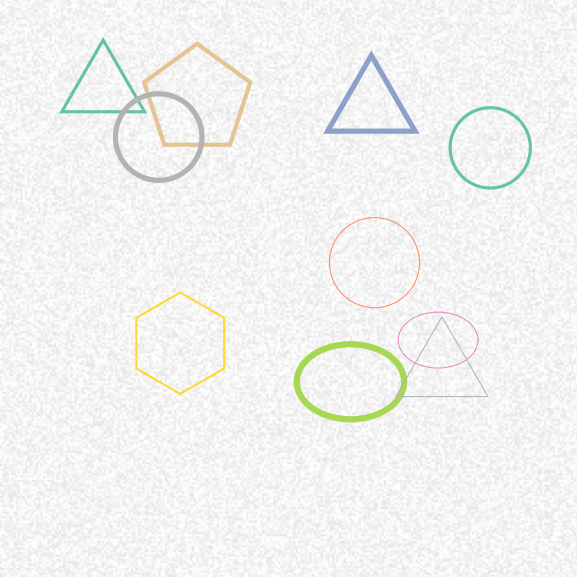[{"shape": "circle", "thickness": 1.5, "radius": 0.35, "center": [0.849, 0.743]}, {"shape": "triangle", "thickness": 1.5, "radius": 0.41, "center": [0.179, 0.847]}, {"shape": "circle", "thickness": 0.5, "radius": 0.39, "center": [0.648, 0.544]}, {"shape": "triangle", "thickness": 2.5, "radius": 0.44, "center": [0.643, 0.816]}, {"shape": "oval", "thickness": 0.5, "radius": 0.35, "center": [0.759, 0.41]}, {"shape": "oval", "thickness": 3, "radius": 0.46, "center": [0.607, 0.338]}, {"shape": "hexagon", "thickness": 1, "radius": 0.44, "center": [0.312, 0.405]}, {"shape": "pentagon", "thickness": 2, "radius": 0.48, "center": [0.341, 0.827]}, {"shape": "circle", "thickness": 2.5, "radius": 0.37, "center": [0.275, 0.762]}, {"shape": "triangle", "thickness": 0.5, "radius": 0.46, "center": [0.765, 0.358]}]